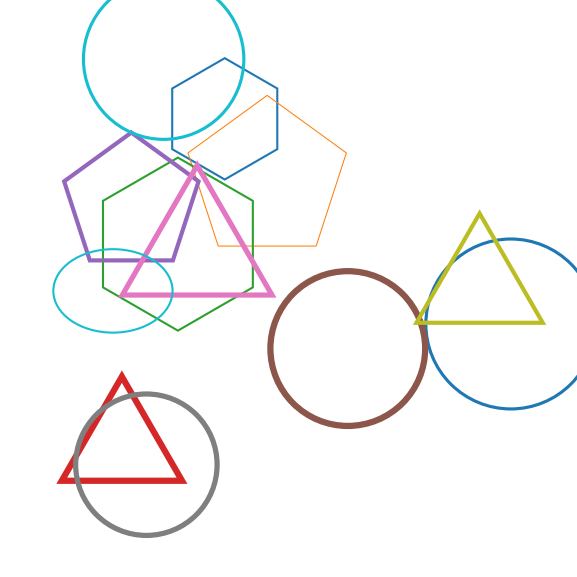[{"shape": "hexagon", "thickness": 1, "radius": 0.53, "center": [0.389, 0.793]}, {"shape": "circle", "thickness": 1.5, "radius": 0.74, "center": [0.885, 0.438]}, {"shape": "pentagon", "thickness": 0.5, "radius": 0.72, "center": [0.463, 0.69]}, {"shape": "hexagon", "thickness": 1, "radius": 0.75, "center": [0.308, 0.576]}, {"shape": "triangle", "thickness": 3, "radius": 0.6, "center": [0.211, 0.227]}, {"shape": "pentagon", "thickness": 2, "radius": 0.61, "center": [0.227, 0.647]}, {"shape": "circle", "thickness": 3, "radius": 0.67, "center": [0.602, 0.396]}, {"shape": "triangle", "thickness": 2.5, "radius": 0.75, "center": [0.341, 0.563]}, {"shape": "circle", "thickness": 2.5, "radius": 0.61, "center": [0.253, 0.194]}, {"shape": "triangle", "thickness": 2, "radius": 0.63, "center": [0.83, 0.503]}, {"shape": "circle", "thickness": 1.5, "radius": 0.69, "center": [0.283, 0.897]}, {"shape": "oval", "thickness": 1, "radius": 0.52, "center": [0.196, 0.495]}]